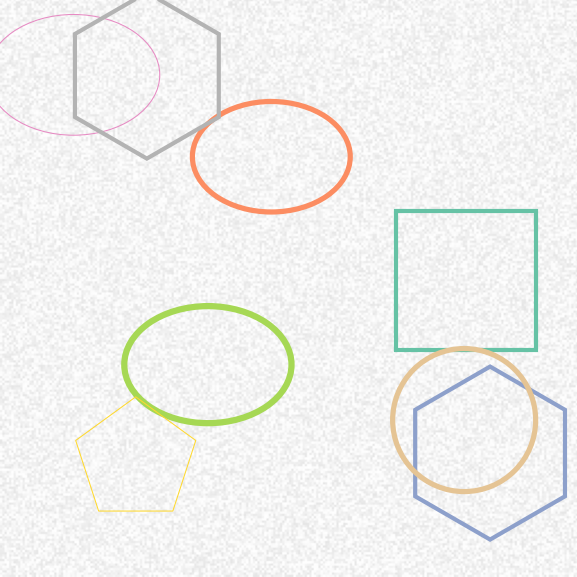[{"shape": "square", "thickness": 2, "radius": 0.6, "center": [0.807, 0.513]}, {"shape": "oval", "thickness": 2.5, "radius": 0.68, "center": [0.47, 0.728]}, {"shape": "hexagon", "thickness": 2, "radius": 0.75, "center": [0.849, 0.215]}, {"shape": "oval", "thickness": 0.5, "radius": 0.75, "center": [0.127, 0.87]}, {"shape": "oval", "thickness": 3, "radius": 0.72, "center": [0.36, 0.368]}, {"shape": "pentagon", "thickness": 0.5, "radius": 0.55, "center": [0.235, 0.203]}, {"shape": "circle", "thickness": 2.5, "radius": 0.62, "center": [0.804, 0.272]}, {"shape": "hexagon", "thickness": 2, "radius": 0.72, "center": [0.254, 0.868]}]